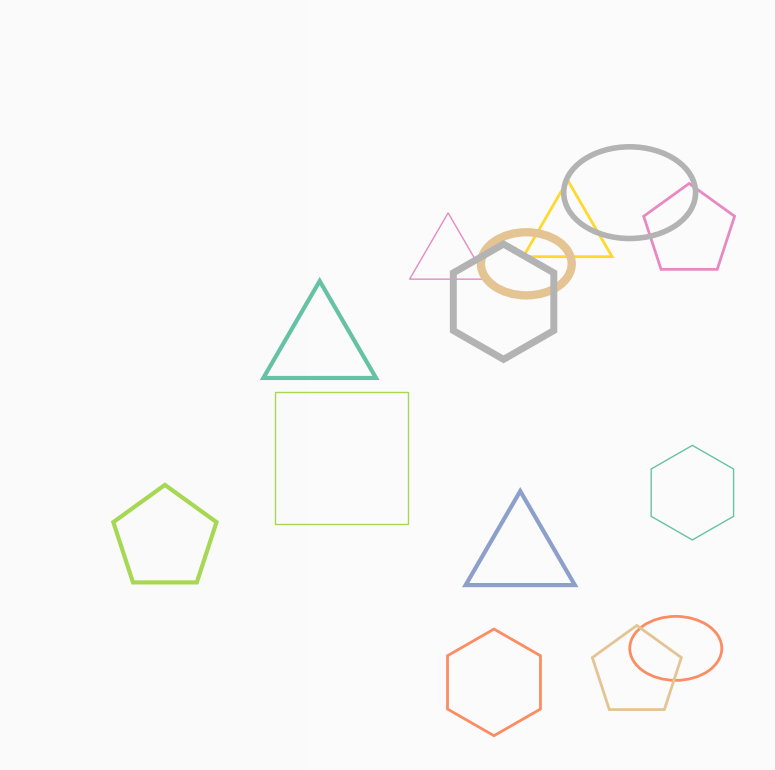[{"shape": "triangle", "thickness": 1.5, "radius": 0.42, "center": [0.413, 0.551]}, {"shape": "hexagon", "thickness": 0.5, "radius": 0.31, "center": [0.893, 0.36]}, {"shape": "oval", "thickness": 1, "radius": 0.3, "center": [0.872, 0.158]}, {"shape": "hexagon", "thickness": 1, "radius": 0.35, "center": [0.637, 0.114]}, {"shape": "triangle", "thickness": 1.5, "radius": 0.41, "center": [0.671, 0.281]}, {"shape": "triangle", "thickness": 0.5, "radius": 0.29, "center": [0.578, 0.666]}, {"shape": "pentagon", "thickness": 1, "radius": 0.31, "center": [0.889, 0.7]}, {"shape": "pentagon", "thickness": 1.5, "radius": 0.35, "center": [0.213, 0.3]}, {"shape": "square", "thickness": 0.5, "radius": 0.43, "center": [0.44, 0.406]}, {"shape": "triangle", "thickness": 1, "radius": 0.33, "center": [0.733, 0.7]}, {"shape": "pentagon", "thickness": 1, "radius": 0.3, "center": [0.822, 0.127]}, {"shape": "oval", "thickness": 3, "radius": 0.29, "center": [0.679, 0.657]}, {"shape": "hexagon", "thickness": 2.5, "radius": 0.37, "center": [0.65, 0.608]}, {"shape": "oval", "thickness": 2, "radius": 0.43, "center": [0.812, 0.75]}]